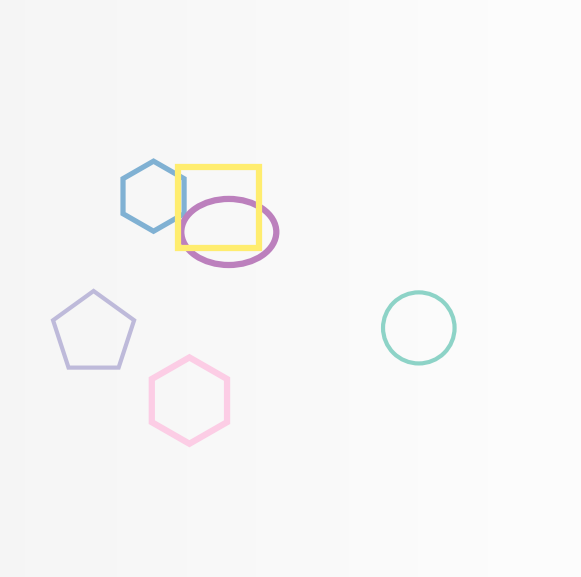[{"shape": "circle", "thickness": 2, "radius": 0.31, "center": [0.721, 0.431]}, {"shape": "pentagon", "thickness": 2, "radius": 0.37, "center": [0.161, 0.422]}, {"shape": "hexagon", "thickness": 2.5, "radius": 0.3, "center": [0.264, 0.659]}, {"shape": "hexagon", "thickness": 3, "radius": 0.37, "center": [0.326, 0.305]}, {"shape": "oval", "thickness": 3, "radius": 0.41, "center": [0.394, 0.597]}, {"shape": "square", "thickness": 3, "radius": 0.35, "center": [0.376, 0.64]}]